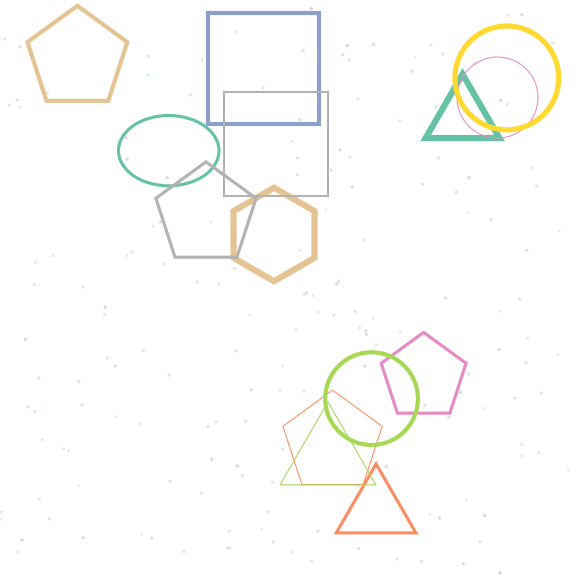[{"shape": "oval", "thickness": 1.5, "radius": 0.44, "center": [0.292, 0.738]}, {"shape": "triangle", "thickness": 3, "radius": 0.37, "center": [0.801, 0.797]}, {"shape": "pentagon", "thickness": 0.5, "radius": 0.45, "center": [0.576, 0.233]}, {"shape": "triangle", "thickness": 1.5, "radius": 0.4, "center": [0.651, 0.116]}, {"shape": "square", "thickness": 2, "radius": 0.48, "center": [0.456, 0.88]}, {"shape": "circle", "thickness": 0.5, "radius": 0.35, "center": [0.861, 0.83]}, {"shape": "pentagon", "thickness": 1.5, "radius": 0.39, "center": [0.734, 0.346]}, {"shape": "triangle", "thickness": 0.5, "radius": 0.48, "center": [0.568, 0.207]}, {"shape": "circle", "thickness": 2, "radius": 0.4, "center": [0.643, 0.309]}, {"shape": "circle", "thickness": 2.5, "radius": 0.45, "center": [0.878, 0.864]}, {"shape": "hexagon", "thickness": 3, "radius": 0.4, "center": [0.474, 0.593]}, {"shape": "pentagon", "thickness": 2, "radius": 0.45, "center": [0.134, 0.898]}, {"shape": "square", "thickness": 1, "radius": 0.45, "center": [0.478, 0.75]}, {"shape": "pentagon", "thickness": 1.5, "radius": 0.46, "center": [0.357, 0.628]}]